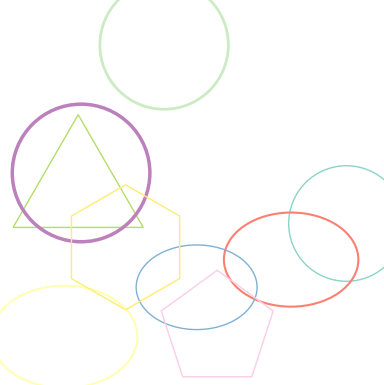[{"shape": "circle", "thickness": 1, "radius": 0.75, "center": [0.9, 0.419]}, {"shape": "oval", "thickness": 1.5, "radius": 0.95, "center": [0.167, 0.125]}, {"shape": "oval", "thickness": 1.5, "radius": 0.87, "center": [0.756, 0.326]}, {"shape": "oval", "thickness": 1, "radius": 0.79, "center": [0.511, 0.254]}, {"shape": "triangle", "thickness": 1, "radius": 0.98, "center": [0.203, 0.507]}, {"shape": "pentagon", "thickness": 1, "radius": 0.76, "center": [0.564, 0.145]}, {"shape": "circle", "thickness": 2.5, "radius": 0.89, "center": [0.211, 0.551]}, {"shape": "circle", "thickness": 2, "radius": 0.83, "center": [0.426, 0.883]}, {"shape": "hexagon", "thickness": 1, "radius": 0.81, "center": [0.326, 0.358]}]